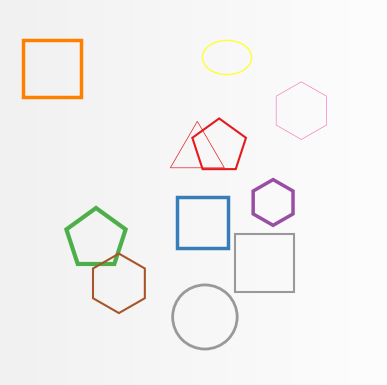[{"shape": "triangle", "thickness": 0.5, "radius": 0.4, "center": [0.509, 0.604]}, {"shape": "pentagon", "thickness": 1.5, "radius": 0.36, "center": [0.566, 0.62]}, {"shape": "square", "thickness": 2.5, "radius": 0.33, "center": [0.523, 0.422]}, {"shape": "pentagon", "thickness": 3, "radius": 0.4, "center": [0.248, 0.379]}, {"shape": "hexagon", "thickness": 2.5, "radius": 0.3, "center": [0.705, 0.474]}, {"shape": "square", "thickness": 2.5, "radius": 0.37, "center": [0.134, 0.823]}, {"shape": "oval", "thickness": 1, "radius": 0.32, "center": [0.586, 0.851]}, {"shape": "hexagon", "thickness": 1.5, "radius": 0.39, "center": [0.307, 0.264]}, {"shape": "hexagon", "thickness": 0.5, "radius": 0.37, "center": [0.778, 0.713]}, {"shape": "circle", "thickness": 2, "radius": 0.42, "center": [0.529, 0.177]}, {"shape": "square", "thickness": 1.5, "radius": 0.38, "center": [0.683, 0.316]}]